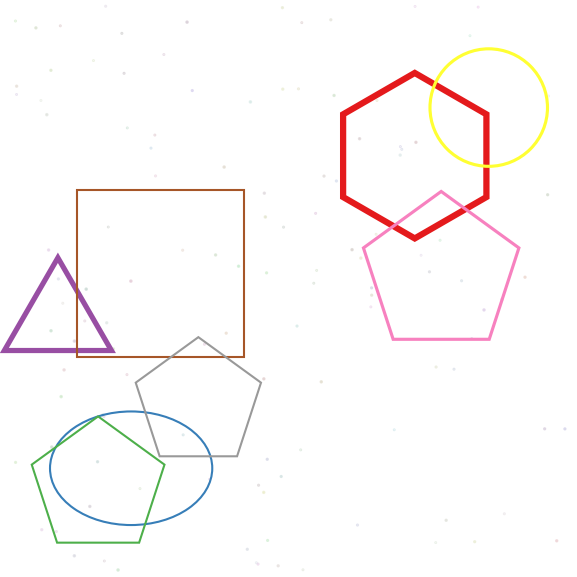[{"shape": "hexagon", "thickness": 3, "radius": 0.72, "center": [0.718, 0.73]}, {"shape": "oval", "thickness": 1, "radius": 0.7, "center": [0.227, 0.188]}, {"shape": "pentagon", "thickness": 1, "radius": 0.6, "center": [0.17, 0.157]}, {"shape": "triangle", "thickness": 2.5, "radius": 0.54, "center": [0.1, 0.446]}, {"shape": "circle", "thickness": 1.5, "radius": 0.51, "center": [0.846, 0.813]}, {"shape": "square", "thickness": 1, "radius": 0.72, "center": [0.278, 0.525]}, {"shape": "pentagon", "thickness": 1.5, "radius": 0.71, "center": [0.764, 0.526]}, {"shape": "pentagon", "thickness": 1, "radius": 0.57, "center": [0.343, 0.301]}]